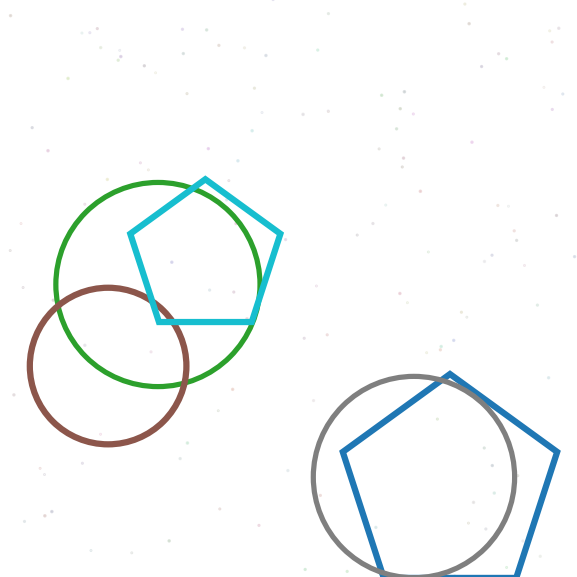[{"shape": "pentagon", "thickness": 3, "radius": 0.98, "center": [0.779, 0.156]}, {"shape": "circle", "thickness": 2.5, "radius": 0.88, "center": [0.273, 0.506]}, {"shape": "circle", "thickness": 3, "radius": 0.68, "center": [0.187, 0.365]}, {"shape": "circle", "thickness": 2.5, "radius": 0.87, "center": [0.717, 0.173]}, {"shape": "pentagon", "thickness": 3, "radius": 0.68, "center": [0.356, 0.552]}]